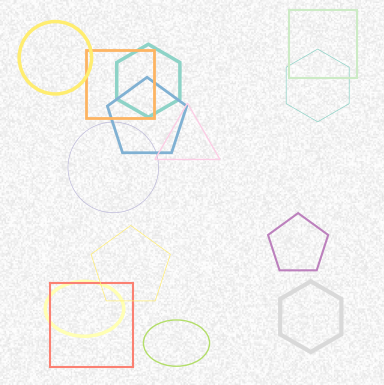[{"shape": "hexagon", "thickness": 2.5, "radius": 0.47, "center": [0.385, 0.79]}, {"shape": "hexagon", "thickness": 0.5, "radius": 0.47, "center": [0.825, 0.778]}, {"shape": "oval", "thickness": 2.5, "radius": 0.51, "center": [0.22, 0.198]}, {"shape": "circle", "thickness": 0.5, "radius": 0.59, "center": [0.294, 0.565]}, {"shape": "square", "thickness": 1.5, "radius": 0.54, "center": [0.238, 0.156]}, {"shape": "pentagon", "thickness": 2, "radius": 0.54, "center": [0.382, 0.691]}, {"shape": "square", "thickness": 2, "radius": 0.44, "center": [0.312, 0.781]}, {"shape": "oval", "thickness": 1, "radius": 0.43, "center": [0.458, 0.109]}, {"shape": "triangle", "thickness": 1, "radius": 0.49, "center": [0.487, 0.635]}, {"shape": "hexagon", "thickness": 3, "radius": 0.46, "center": [0.807, 0.177]}, {"shape": "pentagon", "thickness": 1.5, "radius": 0.41, "center": [0.774, 0.364]}, {"shape": "square", "thickness": 1.5, "radius": 0.44, "center": [0.839, 0.885]}, {"shape": "circle", "thickness": 2.5, "radius": 0.47, "center": [0.144, 0.85]}, {"shape": "pentagon", "thickness": 0.5, "radius": 0.54, "center": [0.34, 0.306]}]